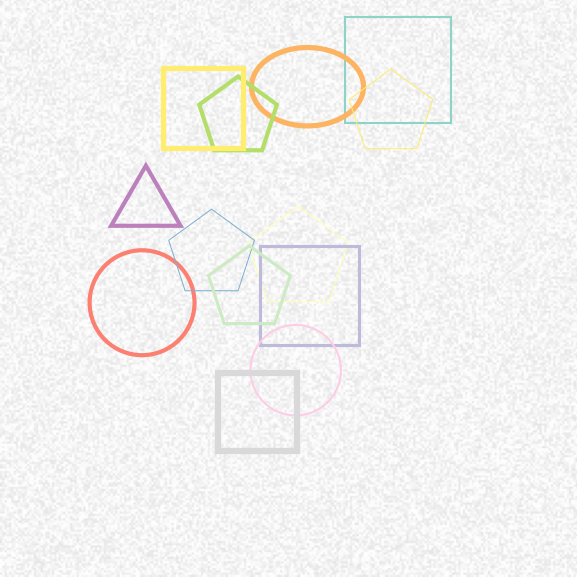[{"shape": "square", "thickness": 1, "radius": 0.46, "center": [0.689, 0.878]}, {"shape": "pentagon", "thickness": 0.5, "radius": 0.46, "center": [0.516, 0.551]}, {"shape": "square", "thickness": 1.5, "radius": 0.43, "center": [0.537, 0.487]}, {"shape": "circle", "thickness": 2, "radius": 0.45, "center": [0.246, 0.475]}, {"shape": "pentagon", "thickness": 0.5, "radius": 0.39, "center": [0.366, 0.559]}, {"shape": "oval", "thickness": 2.5, "radius": 0.48, "center": [0.532, 0.849]}, {"shape": "pentagon", "thickness": 2, "radius": 0.35, "center": [0.412, 0.796]}, {"shape": "circle", "thickness": 1, "radius": 0.39, "center": [0.512, 0.358]}, {"shape": "square", "thickness": 3, "radius": 0.34, "center": [0.446, 0.286]}, {"shape": "triangle", "thickness": 2, "radius": 0.35, "center": [0.253, 0.643]}, {"shape": "pentagon", "thickness": 1.5, "radius": 0.37, "center": [0.432, 0.499]}, {"shape": "pentagon", "thickness": 0.5, "radius": 0.38, "center": [0.677, 0.803]}, {"shape": "square", "thickness": 2.5, "radius": 0.35, "center": [0.352, 0.812]}]